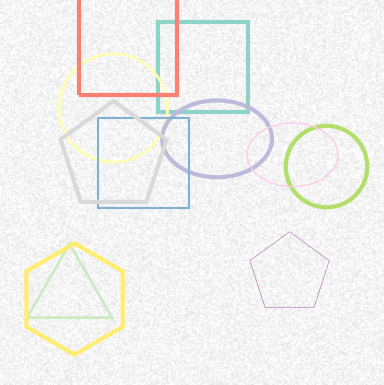[{"shape": "square", "thickness": 3, "radius": 0.59, "center": [0.528, 0.827]}, {"shape": "circle", "thickness": 2, "radius": 0.7, "center": [0.295, 0.72]}, {"shape": "oval", "thickness": 3, "radius": 0.71, "center": [0.564, 0.639]}, {"shape": "square", "thickness": 3, "radius": 0.64, "center": [0.332, 0.88]}, {"shape": "square", "thickness": 1.5, "radius": 0.59, "center": [0.373, 0.577]}, {"shape": "circle", "thickness": 3, "radius": 0.53, "center": [0.848, 0.567]}, {"shape": "oval", "thickness": 1, "radius": 0.59, "center": [0.76, 0.598]}, {"shape": "pentagon", "thickness": 3, "radius": 0.72, "center": [0.295, 0.593]}, {"shape": "pentagon", "thickness": 0.5, "radius": 0.54, "center": [0.752, 0.29]}, {"shape": "triangle", "thickness": 2, "radius": 0.64, "center": [0.181, 0.239]}, {"shape": "hexagon", "thickness": 3, "radius": 0.72, "center": [0.194, 0.223]}]